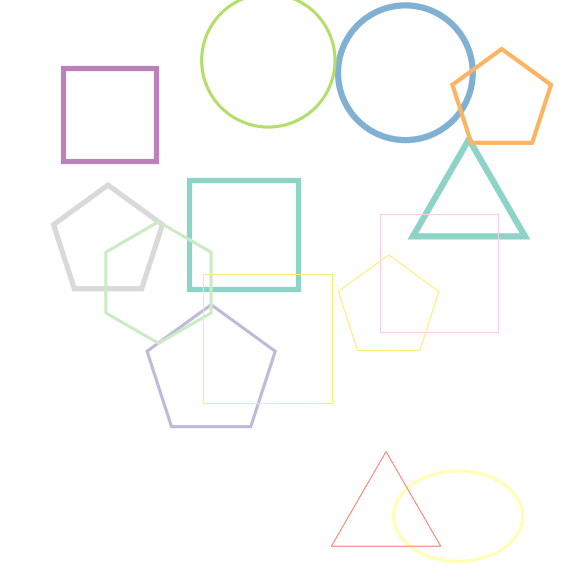[{"shape": "square", "thickness": 2.5, "radius": 0.47, "center": [0.421, 0.593]}, {"shape": "triangle", "thickness": 3, "radius": 0.56, "center": [0.812, 0.646]}, {"shape": "oval", "thickness": 1.5, "radius": 0.56, "center": [0.793, 0.105]}, {"shape": "pentagon", "thickness": 1.5, "radius": 0.58, "center": [0.366, 0.355]}, {"shape": "triangle", "thickness": 0.5, "radius": 0.55, "center": [0.668, 0.108]}, {"shape": "circle", "thickness": 3, "radius": 0.58, "center": [0.702, 0.873]}, {"shape": "pentagon", "thickness": 2, "radius": 0.45, "center": [0.869, 0.824]}, {"shape": "circle", "thickness": 1.5, "radius": 0.58, "center": [0.465, 0.895]}, {"shape": "square", "thickness": 0.5, "radius": 0.51, "center": [0.761, 0.526]}, {"shape": "pentagon", "thickness": 2.5, "radius": 0.5, "center": [0.187, 0.579]}, {"shape": "square", "thickness": 2.5, "radius": 0.4, "center": [0.19, 0.801]}, {"shape": "hexagon", "thickness": 1.5, "radius": 0.53, "center": [0.274, 0.51]}, {"shape": "pentagon", "thickness": 0.5, "radius": 0.46, "center": [0.673, 0.466]}, {"shape": "square", "thickness": 0.5, "radius": 0.56, "center": [0.464, 0.413]}]